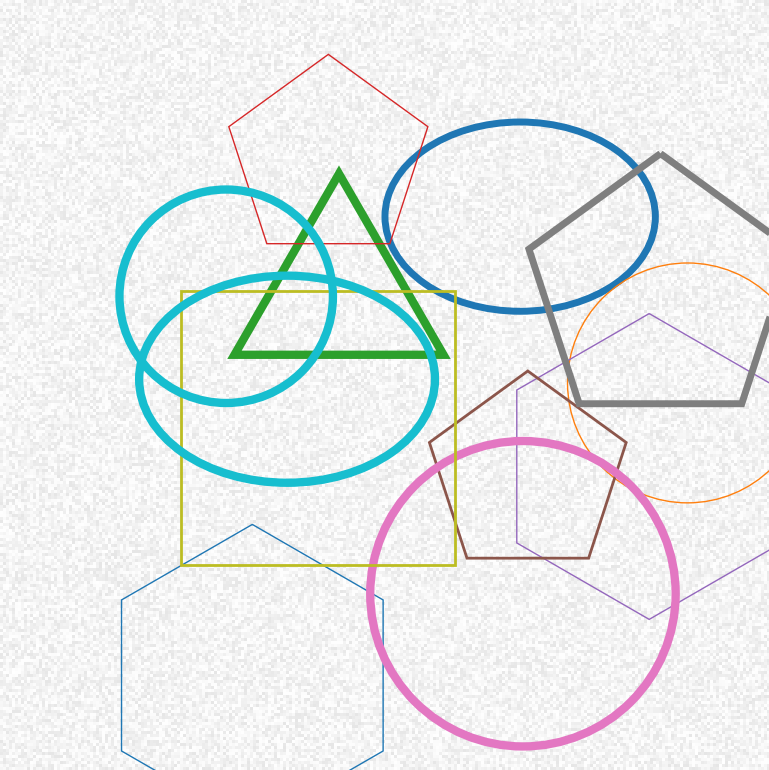[{"shape": "oval", "thickness": 2.5, "radius": 0.88, "center": [0.676, 0.719]}, {"shape": "hexagon", "thickness": 0.5, "radius": 0.98, "center": [0.328, 0.123]}, {"shape": "circle", "thickness": 0.5, "radius": 0.78, "center": [0.893, 0.503]}, {"shape": "triangle", "thickness": 3, "radius": 0.78, "center": [0.44, 0.618]}, {"shape": "pentagon", "thickness": 0.5, "radius": 0.68, "center": [0.426, 0.793]}, {"shape": "hexagon", "thickness": 0.5, "radius": 0.99, "center": [0.843, 0.394]}, {"shape": "pentagon", "thickness": 1, "radius": 0.67, "center": [0.685, 0.384]}, {"shape": "circle", "thickness": 3, "radius": 0.99, "center": [0.679, 0.229]}, {"shape": "pentagon", "thickness": 2.5, "radius": 0.9, "center": [0.858, 0.621]}, {"shape": "square", "thickness": 1, "radius": 0.89, "center": [0.413, 0.444]}, {"shape": "oval", "thickness": 3, "radius": 0.96, "center": [0.373, 0.508]}, {"shape": "circle", "thickness": 3, "radius": 0.69, "center": [0.294, 0.615]}]